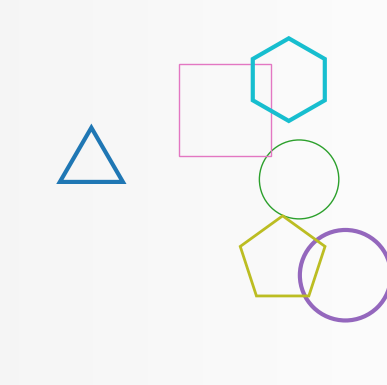[{"shape": "triangle", "thickness": 3, "radius": 0.47, "center": [0.236, 0.574]}, {"shape": "circle", "thickness": 1, "radius": 0.51, "center": [0.772, 0.534]}, {"shape": "circle", "thickness": 3, "radius": 0.59, "center": [0.891, 0.285]}, {"shape": "square", "thickness": 1, "radius": 0.59, "center": [0.581, 0.714]}, {"shape": "pentagon", "thickness": 2, "radius": 0.58, "center": [0.729, 0.324]}, {"shape": "hexagon", "thickness": 3, "radius": 0.54, "center": [0.745, 0.793]}]